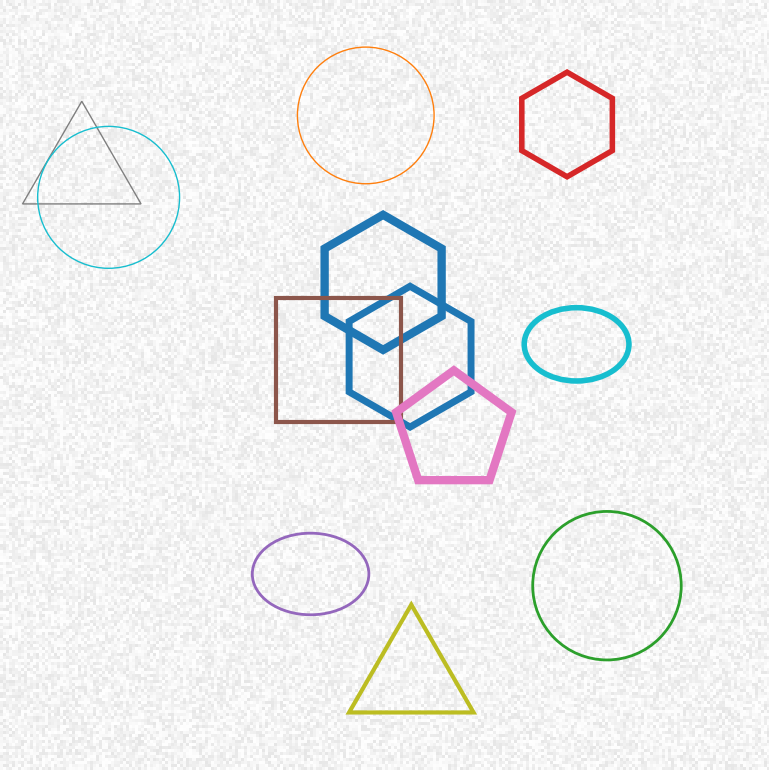[{"shape": "hexagon", "thickness": 2.5, "radius": 0.46, "center": [0.533, 0.537]}, {"shape": "hexagon", "thickness": 3, "radius": 0.44, "center": [0.498, 0.633]}, {"shape": "circle", "thickness": 0.5, "radius": 0.44, "center": [0.475, 0.85]}, {"shape": "circle", "thickness": 1, "radius": 0.48, "center": [0.788, 0.239]}, {"shape": "hexagon", "thickness": 2, "radius": 0.34, "center": [0.736, 0.838]}, {"shape": "oval", "thickness": 1, "radius": 0.38, "center": [0.403, 0.255]}, {"shape": "square", "thickness": 1.5, "radius": 0.4, "center": [0.439, 0.532]}, {"shape": "pentagon", "thickness": 3, "radius": 0.39, "center": [0.589, 0.44]}, {"shape": "triangle", "thickness": 0.5, "radius": 0.44, "center": [0.106, 0.78]}, {"shape": "triangle", "thickness": 1.5, "radius": 0.47, "center": [0.534, 0.121]}, {"shape": "oval", "thickness": 2, "radius": 0.34, "center": [0.749, 0.553]}, {"shape": "circle", "thickness": 0.5, "radius": 0.46, "center": [0.141, 0.744]}]